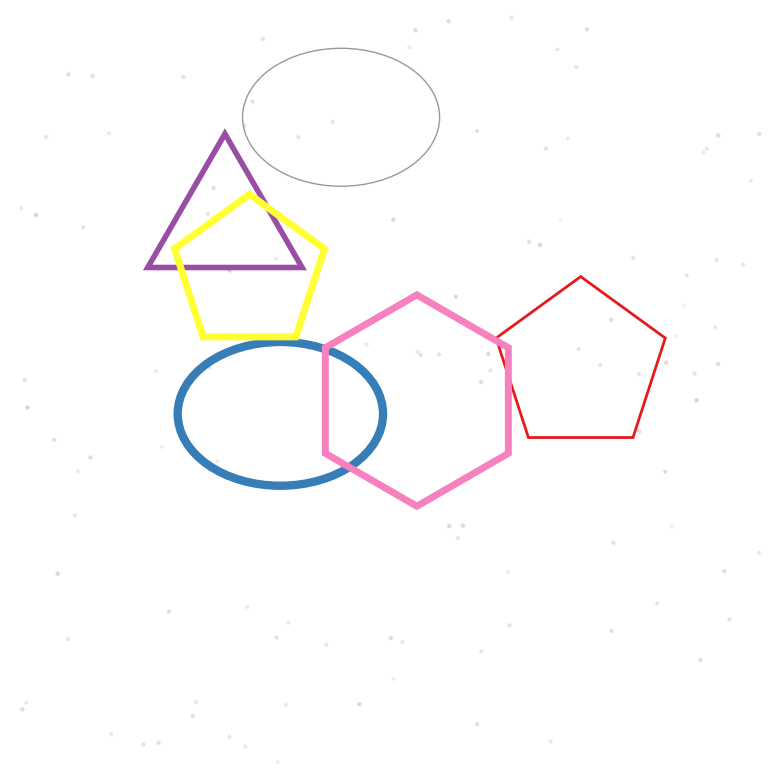[{"shape": "pentagon", "thickness": 1, "radius": 0.58, "center": [0.754, 0.525]}, {"shape": "oval", "thickness": 3, "radius": 0.67, "center": [0.364, 0.463]}, {"shape": "triangle", "thickness": 2, "radius": 0.58, "center": [0.292, 0.71]}, {"shape": "pentagon", "thickness": 2.5, "radius": 0.51, "center": [0.324, 0.645]}, {"shape": "hexagon", "thickness": 2.5, "radius": 0.69, "center": [0.541, 0.48]}, {"shape": "oval", "thickness": 0.5, "radius": 0.64, "center": [0.443, 0.848]}]